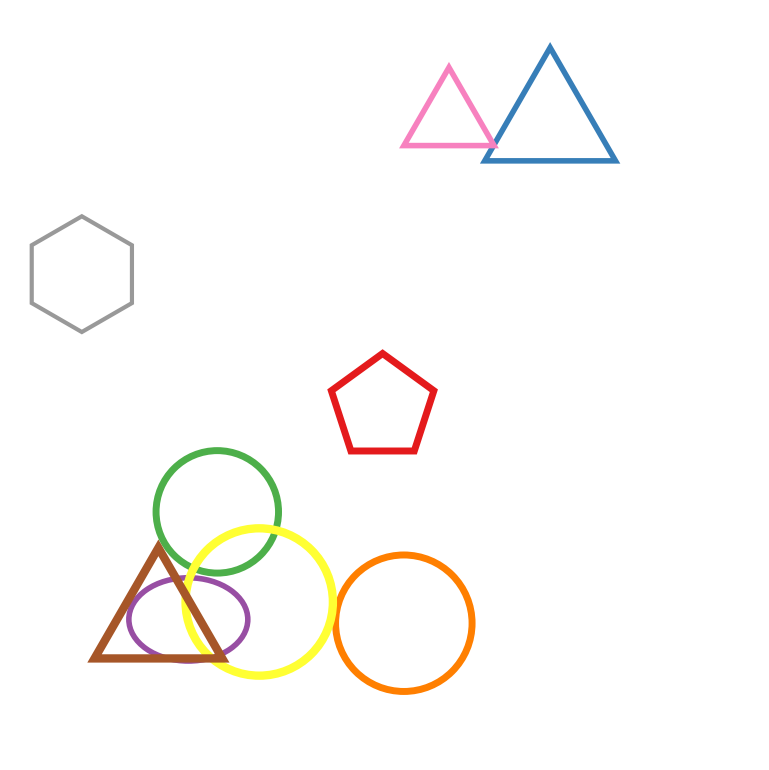[{"shape": "pentagon", "thickness": 2.5, "radius": 0.35, "center": [0.497, 0.471]}, {"shape": "triangle", "thickness": 2, "radius": 0.49, "center": [0.714, 0.84]}, {"shape": "circle", "thickness": 2.5, "radius": 0.4, "center": [0.282, 0.335]}, {"shape": "oval", "thickness": 2, "radius": 0.39, "center": [0.245, 0.196]}, {"shape": "circle", "thickness": 2.5, "radius": 0.44, "center": [0.524, 0.191]}, {"shape": "circle", "thickness": 3, "radius": 0.48, "center": [0.337, 0.218]}, {"shape": "triangle", "thickness": 3, "radius": 0.48, "center": [0.206, 0.193]}, {"shape": "triangle", "thickness": 2, "radius": 0.34, "center": [0.583, 0.845]}, {"shape": "hexagon", "thickness": 1.5, "radius": 0.38, "center": [0.106, 0.644]}]